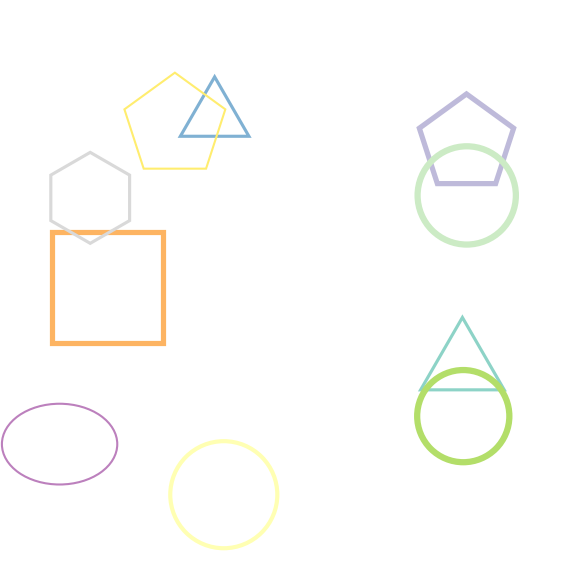[{"shape": "triangle", "thickness": 1.5, "radius": 0.42, "center": [0.801, 0.366]}, {"shape": "circle", "thickness": 2, "radius": 0.46, "center": [0.388, 0.143]}, {"shape": "pentagon", "thickness": 2.5, "radius": 0.43, "center": [0.808, 0.751]}, {"shape": "triangle", "thickness": 1.5, "radius": 0.34, "center": [0.372, 0.797]}, {"shape": "square", "thickness": 2.5, "radius": 0.48, "center": [0.186, 0.502]}, {"shape": "circle", "thickness": 3, "radius": 0.4, "center": [0.802, 0.279]}, {"shape": "hexagon", "thickness": 1.5, "radius": 0.39, "center": [0.156, 0.657]}, {"shape": "oval", "thickness": 1, "radius": 0.5, "center": [0.103, 0.23]}, {"shape": "circle", "thickness": 3, "radius": 0.43, "center": [0.808, 0.661]}, {"shape": "pentagon", "thickness": 1, "radius": 0.46, "center": [0.303, 0.781]}]